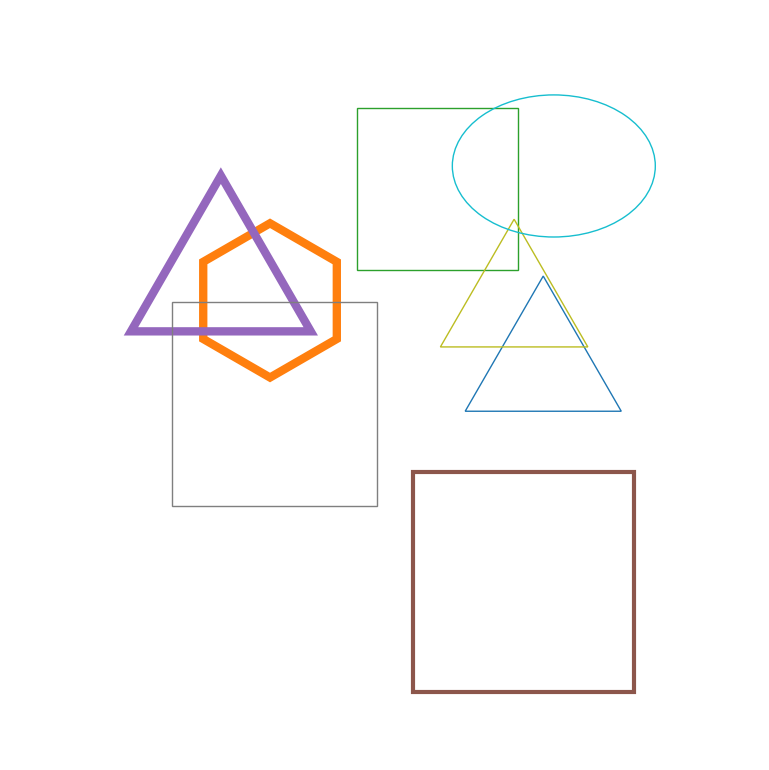[{"shape": "triangle", "thickness": 0.5, "radius": 0.59, "center": [0.705, 0.524]}, {"shape": "hexagon", "thickness": 3, "radius": 0.5, "center": [0.351, 0.61]}, {"shape": "square", "thickness": 0.5, "radius": 0.53, "center": [0.568, 0.755]}, {"shape": "triangle", "thickness": 3, "radius": 0.67, "center": [0.287, 0.637]}, {"shape": "square", "thickness": 1.5, "radius": 0.72, "center": [0.68, 0.244]}, {"shape": "square", "thickness": 0.5, "radius": 0.66, "center": [0.356, 0.475]}, {"shape": "triangle", "thickness": 0.5, "radius": 0.55, "center": [0.668, 0.605]}, {"shape": "oval", "thickness": 0.5, "radius": 0.66, "center": [0.719, 0.784]}]